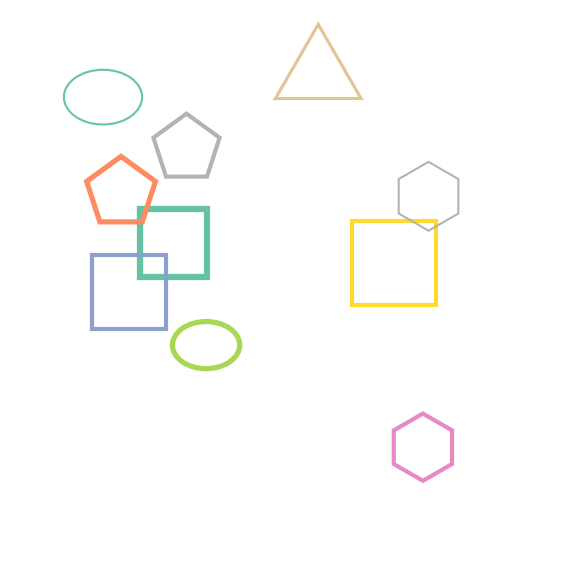[{"shape": "square", "thickness": 3, "radius": 0.29, "center": [0.3, 0.579]}, {"shape": "oval", "thickness": 1, "radius": 0.34, "center": [0.178, 0.831]}, {"shape": "pentagon", "thickness": 2.5, "radius": 0.31, "center": [0.21, 0.666]}, {"shape": "square", "thickness": 2, "radius": 0.32, "center": [0.223, 0.494]}, {"shape": "hexagon", "thickness": 2, "radius": 0.29, "center": [0.732, 0.225]}, {"shape": "oval", "thickness": 2.5, "radius": 0.29, "center": [0.357, 0.402]}, {"shape": "square", "thickness": 2, "radius": 0.37, "center": [0.682, 0.543]}, {"shape": "triangle", "thickness": 1.5, "radius": 0.43, "center": [0.551, 0.871]}, {"shape": "pentagon", "thickness": 2, "radius": 0.3, "center": [0.323, 0.742]}, {"shape": "hexagon", "thickness": 1, "radius": 0.3, "center": [0.742, 0.659]}]